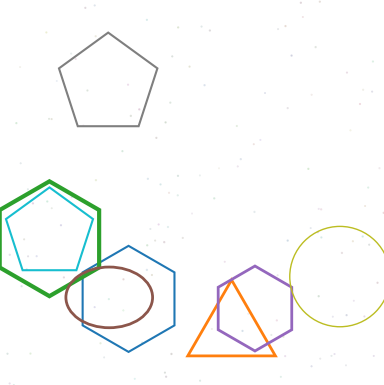[{"shape": "hexagon", "thickness": 1.5, "radius": 0.69, "center": [0.334, 0.224]}, {"shape": "triangle", "thickness": 2, "radius": 0.66, "center": [0.602, 0.141]}, {"shape": "hexagon", "thickness": 3, "radius": 0.75, "center": [0.128, 0.38]}, {"shape": "hexagon", "thickness": 2, "radius": 0.55, "center": [0.662, 0.199]}, {"shape": "oval", "thickness": 2, "radius": 0.56, "center": [0.284, 0.228]}, {"shape": "pentagon", "thickness": 1.5, "radius": 0.67, "center": [0.281, 0.781]}, {"shape": "circle", "thickness": 1, "radius": 0.65, "center": [0.883, 0.282]}, {"shape": "pentagon", "thickness": 1.5, "radius": 0.59, "center": [0.129, 0.394]}]